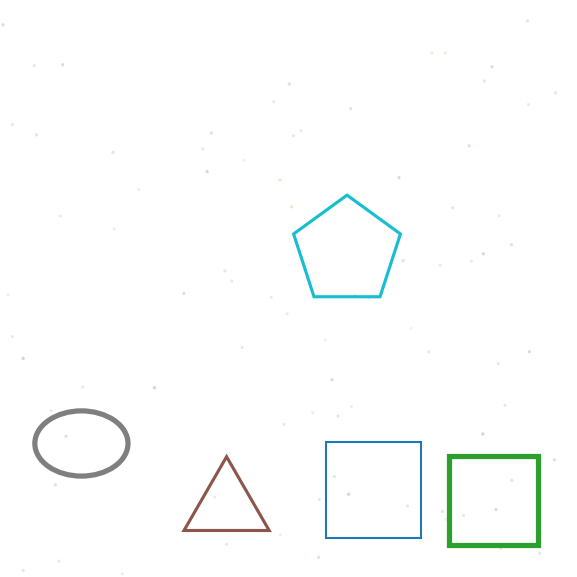[{"shape": "square", "thickness": 1, "radius": 0.41, "center": [0.647, 0.151]}, {"shape": "square", "thickness": 2.5, "radius": 0.39, "center": [0.854, 0.133]}, {"shape": "triangle", "thickness": 1.5, "radius": 0.43, "center": [0.392, 0.123]}, {"shape": "oval", "thickness": 2.5, "radius": 0.4, "center": [0.141, 0.231]}, {"shape": "pentagon", "thickness": 1.5, "radius": 0.49, "center": [0.601, 0.564]}]